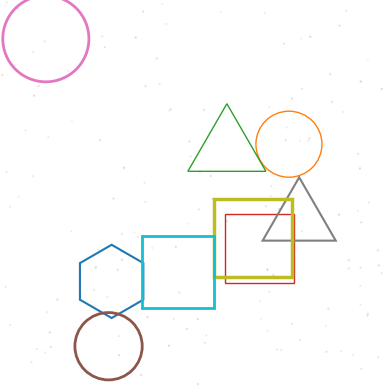[{"shape": "hexagon", "thickness": 1.5, "radius": 0.48, "center": [0.29, 0.269]}, {"shape": "circle", "thickness": 1, "radius": 0.43, "center": [0.751, 0.625]}, {"shape": "triangle", "thickness": 1, "radius": 0.59, "center": [0.589, 0.614]}, {"shape": "square", "thickness": 1, "radius": 0.45, "center": [0.675, 0.355]}, {"shape": "circle", "thickness": 2, "radius": 0.44, "center": [0.282, 0.101]}, {"shape": "circle", "thickness": 2, "radius": 0.56, "center": [0.119, 0.899]}, {"shape": "triangle", "thickness": 1.5, "radius": 0.55, "center": [0.777, 0.43]}, {"shape": "square", "thickness": 2.5, "radius": 0.5, "center": [0.657, 0.382]}, {"shape": "square", "thickness": 2, "radius": 0.47, "center": [0.462, 0.295]}]